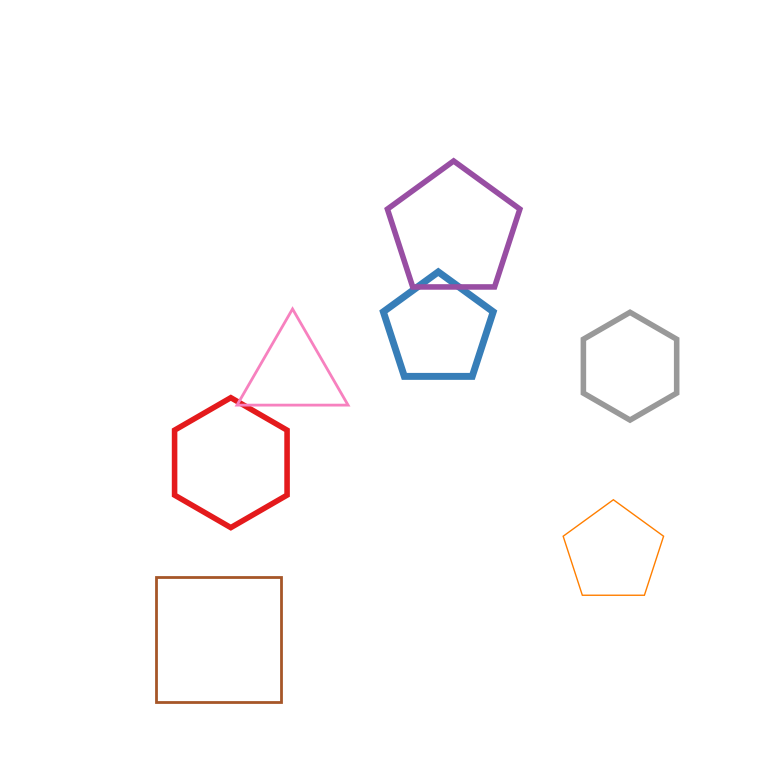[{"shape": "hexagon", "thickness": 2, "radius": 0.42, "center": [0.3, 0.399]}, {"shape": "pentagon", "thickness": 2.5, "radius": 0.38, "center": [0.569, 0.572]}, {"shape": "pentagon", "thickness": 2, "radius": 0.45, "center": [0.589, 0.701]}, {"shape": "pentagon", "thickness": 0.5, "radius": 0.34, "center": [0.797, 0.282]}, {"shape": "square", "thickness": 1, "radius": 0.41, "center": [0.284, 0.169]}, {"shape": "triangle", "thickness": 1, "radius": 0.42, "center": [0.38, 0.515]}, {"shape": "hexagon", "thickness": 2, "radius": 0.35, "center": [0.818, 0.524]}]